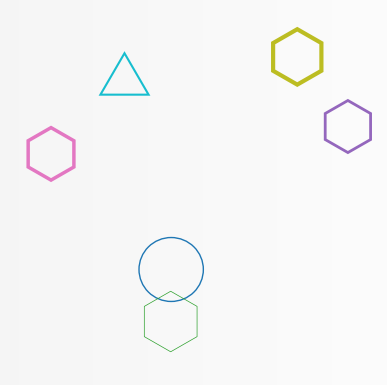[{"shape": "circle", "thickness": 1, "radius": 0.42, "center": [0.442, 0.3]}, {"shape": "hexagon", "thickness": 0.5, "radius": 0.39, "center": [0.44, 0.165]}, {"shape": "hexagon", "thickness": 2, "radius": 0.34, "center": [0.898, 0.671]}, {"shape": "hexagon", "thickness": 2.5, "radius": 0.34, "center": [0.132, 0.6]}, {"shape": "hexagon", "thickness": 3, "radius": 0.36, "center": [0.767, 0.852]}, {"shape": "triangle", "thickness": 1.5, "radius": 0.36, "center": [0.321, 0.79]}]